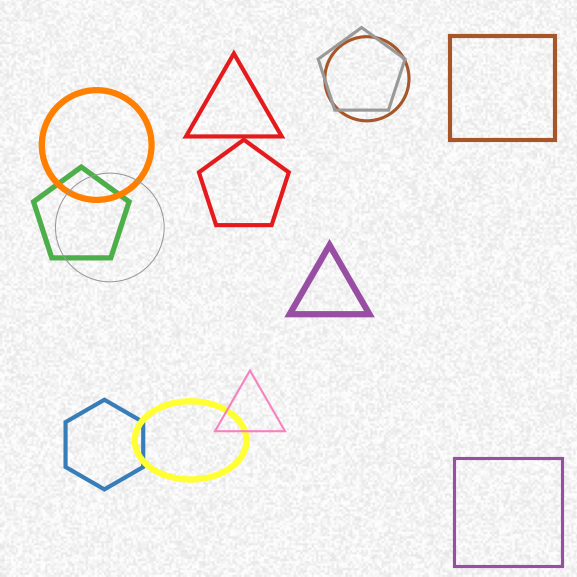[{"shape": "pentagon", "thickness": 2, "radius": 0.41, "center": [0.422, 0.675]}, {"shape": "triangle", "thickness": 2, "radius": 0.48, "center": [0.405, 0.811]}, {"shape": "hexagon", "thickness": 2, "radius": 0.39, "center": [0.181, 0.229]}, {"shape": "pentagon", "thickness": 2.5, "radius": 0.43, "center": [0.141, 0.623]}, {"shape": "square", "thickness": 1.5, "radius": 0.47, "center": [0.879, 0.112]}, {"shape": "triangle", "thickness": 3, "radius": 0.4, "center": [0.571, 0.495]}, {"shape": "circle", "thickness": 3, "radius": 0.48, "center": [0.167, 0.748]}, {"shape": "oval", "thickness": 3, "radius": 0.48, "center": [0.33, 0.237]}, {"shape": "circle", "thickness": 1.5, "radius": 0.36, "center": [0.635, 0.863]}, {"shape": "square", "thickness": 2, "radius": 0.45, "center": [0.87, 0.847]}, {"shape": "triangle", "thickness": 1, "radius": 0.35, "center": [0.433, 0.287]}, {"shape": "pentagon", "thickness": 1.5, "radius": 0.4, "center": [0.626, 0.872]}, {"shape": "circle", "thickness": 0.5, "radius": 0.47, "center": [0.19, 0.605]}]